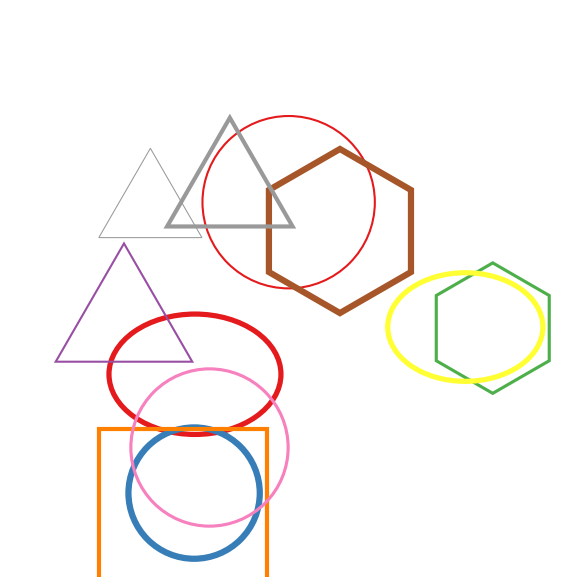[{"shape": "oval", "thickness": 2.5, "radius": 0.74, "center": [0.338, 0.351]}, {"shape": "circle", "thickness": 1, "radius": 0.75, "center": [0.5, 0.649]}, {"shape": "circle", "thickness": 3, "radius": 0.57, "center": [0.336, 0.145]}, {"shape": "hexagon", "thickness": 1.5, "radius": 0.56, "center": [0.853, 0.431]}, {"shape": "triangle", "thickness": 1, "radius": 0.68, "center": [0.215, 0.441]}, {"shape": "square", "thickness": 2, "radius": 0.73, "center": [0.317, 0.111]}, {"shape": "oval", "thickness": 2.5, "radius": 0.67, "center": [0.806, 0.433]}, {"shape": "hexagon", "thickness": 3, "radius": 0.71, "center": [0.589, 0.599]}, {"shape": "circle", "thickness": 1.5, "radius": 0.68, "center": [0.363, 0.224]}, {"shape": "triangle", "thickness": 2, "radius": 0.63, "center": [0.398, 0.67]}, {"shape": "triangle", "thickness": 0.5, "radius": 0.52, "center": [0.26, 0.639]}]